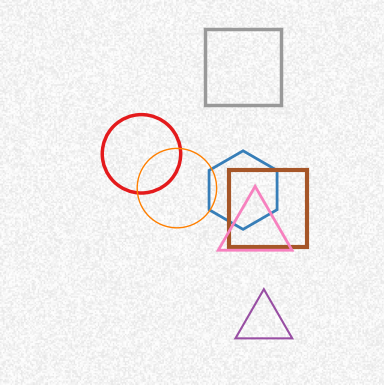[{"shape": "circle", "thickness": 2.5, "radius": 0.51, "center": [0.367, 0.6]}, {"shape": "hexagon", "thickness": 2, "radius": 0.51, "center": [0.631, 0.506]}, {"shape": "triangle", "thickness": 1.5, "radius": 0.43, "center": [0.685, 0.164]}, {"shape": "circle", "thickness": 1, "radius": 0.52, "center": [0.46, 0.511]}, {"shape": "square", "thickness": 3, "radius": 0.51, "center": [0.695, 0.458]}, {"shape": "triangle", "thickness": 2, "radius": 0.55, "center": [0.663, 0.405]}, {"shape": "square", "thickness": 2.5, "radius": 0.49, "center": [0.632, 0.827]}]